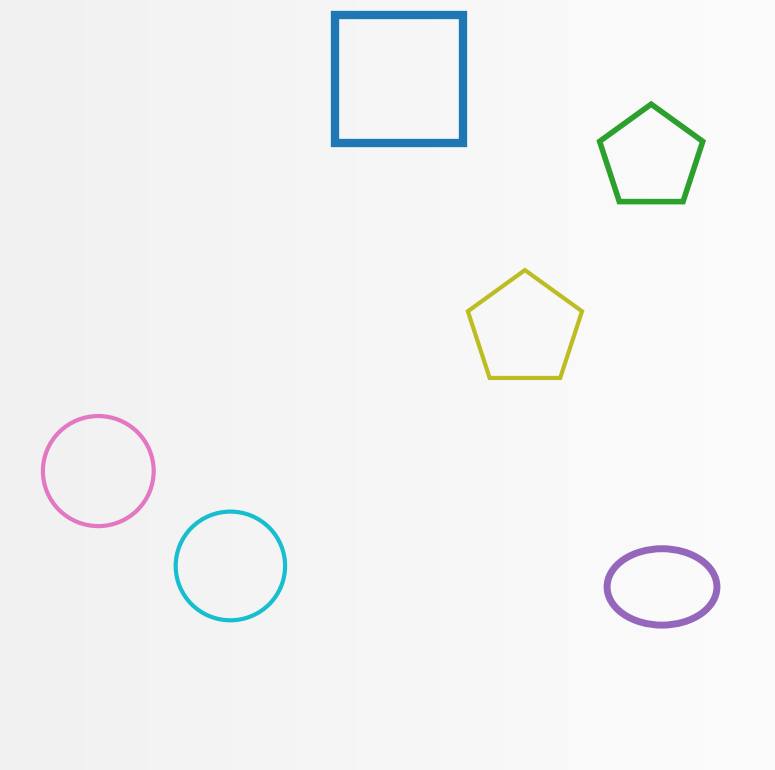[{"shape": "square", "thickness": 3, "radius": 0.41, "center": [0.514, 0.897]}, {"shape": "pentagon", "thickness": 2, "radius": 0.35, "center": [0.84, 0.795]}, {"shape": "oval", "thickness": 2.5, "radius": 0.35, "center": [0.854, 0.238]}, {"shape": "circle", "thickness": 1.5, "radius": 0.36, "center": [0.127, 0.388]}, {"shape": "pentagon", "thickness": 1.5, "radius": 0.39, "center": [0.677, 0.572]}, {"shape": "circle", "thickness": 1.5, "radius": 0.35, "center": [0.297, 0.265]}]